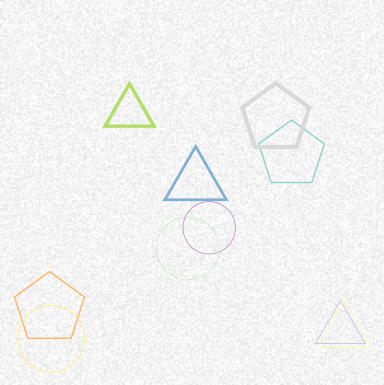[{"shape": "pentagon", "thickness": 1, "radius": 0.45, "center": [0.757, 0.599]}, {"shape": "triangle", "thickness": 0.5, "radius": 0.4, "center": [0.894, 0.14]}, {"shape": "triangle", "thickness": 0.5, "radius": 0.37, "center": [0.884, 0.145]}, {"shape": "triangle", "thickness": 2, "radius": 0.46, "center": [0.508, 0.527]}, {"shape": "pentagon", "thickness": 1, "radius": 0.48, "center": [0.128, 0.199]}, {"shape": "triangle", "thickness": 2.5, "radius": 0.37, "center": [0.336, 0.709]}, {"shape": "pentagon", "thickness": 3, "radius": 0.46, "center": [0.716, 0.692]}, {"shape": "circle", "thickness": 0.5, "radius": 0.34, "center": [0.543, 0.408]}, {"shape": "circle", "thickness": 0.5, "radius": 0.41, "center": [0.488, 0.355]}, {"shape": "circle", "thickness": 0.5, "radius": 0.43, "center": [0.133, 0.12]}]